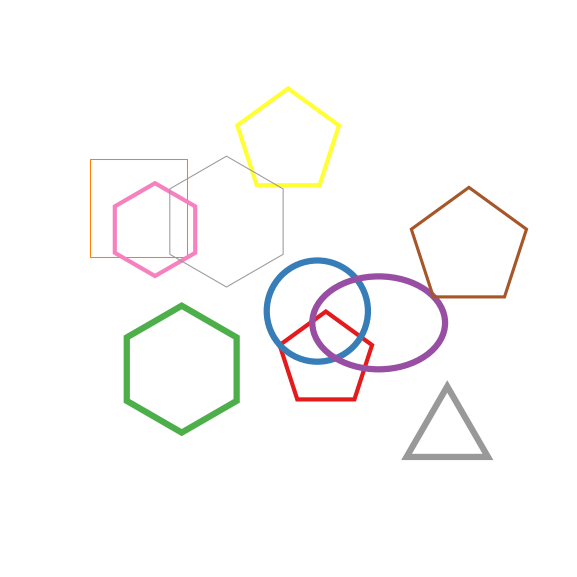[{"shape": "pentagon", "thickness": 2, "radius": 0.42, "center": [0.564, 0.376]}, {"shape": "circle", "thickness": 3, "radius": 0.44, "center": [0.55, 0.46]}, {"shape": "hexagon", "thickness": 3, "radius": 0.55, "center": [0.315, 0.36]}, {"shape": "oval", "thickness": 3, "radius": 0.57, "center": [0.656, 0.44]}, {"shape": "square", "thickness": 0.5, "radius": 0.42, "center": [0.24, 0.639]}, {"shape": "pentagon", "thickness": 2, "radius": 0.46, "center": [0.499, 0.753]}, {"shape": "pentagon", "thickness": 1.5, "radius": 0.52, "center": [0.812, 0.57]}, {"shape": "hexagon", "thickness": 2, "radius": 0.4, "center": [0.268, 0.602]}, {"shape": "hexagon", "thickness": 0.5, "radius": 0.57, "center": [0.392, 0.615]}, {"shape": "triangle", "thickness": 3, "radius": 0.41, "center": [0.774, 0.249]}]